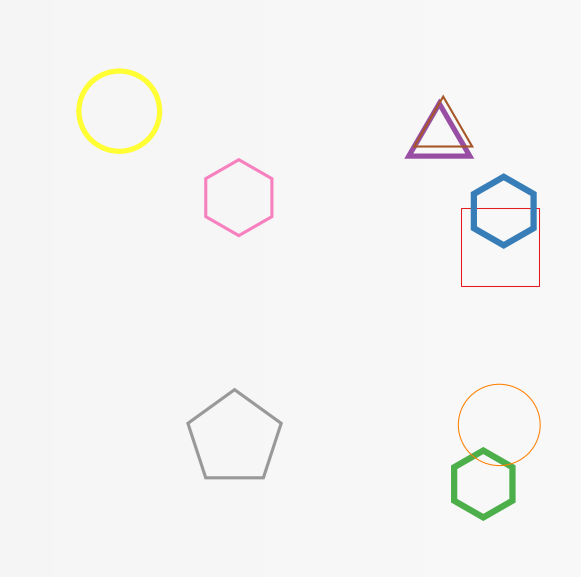[{"shape": "square", "thickness": 0.5, "radius": 0.34, "center": [0.86, 0.572]}, {"shape": "hexagon", "thickness": 3, "radius": 0.3, "center": [0.867, 0.634]}, {"shape": "hexagon", "thickness": 3, "radius": 0.29, "center": [0.831, 0.161]}, {"shape": "triangle", "thickness": 2.5, "radius": 0.3, "center": [0.756, 0.759]}, {"shape": "circle", "thickness": 0.5, "radius": 0.35, "center": [0.859, 0.263]}, {"shape": "circle", "thickness": 2.5, "radius": 0.35, "center": [0.205, 0.807]}, {"shape": "triangle", "thickness": 1, "radius": 0.29, "center": [0.763, 0.774]}, {"shape": "hexagon", "thickness": 1.5, "radius": 0.33, "center": [0.411, 0.657]}, {"shape": "pentagon", "thickness": 1.5, "radius": 0.42, "center": [0.404, 0.24]}]